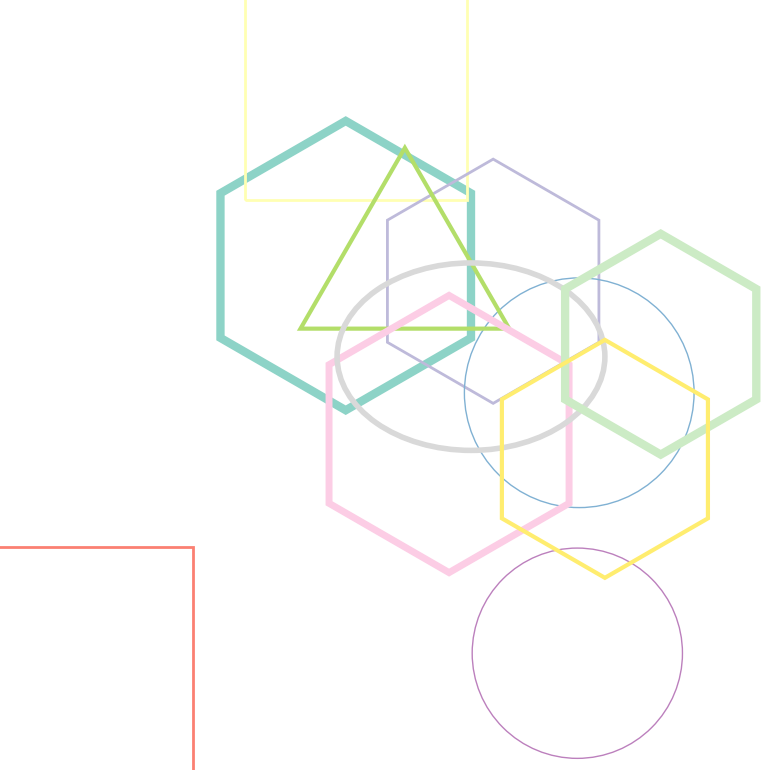[{"shape": "hexagon", "thickness": 3, "radius": 0.94, "center": [0.449, 0.655]}, {"shape": "square", "thickness": 1, "radius": 0.72, "center": [0.463, 0.885]}, {"shape": "hexagon", "thickness": 1, "radius": 0.79, "center": [0.64, 0.635]}, {"shape": "square", "thickness": 1, "radius": 0.73, "center": [0.105, 0.144]}, {"shape": "circle", "thickness": 0.5, "radius": 0.75, "center": [0.752, 0.49]}, {"shape": "triangle", "thickness": 1.5, "radius": 0.78, "center": [0.526, 0.651]}, {"shape": "hexagon", "thickness": 2.5, "radius": 0.9, "center": [0.583, 0.436]}, {"shape": "oval", "thickness": 2, "radius": 0.87, "center": [0.612, 0.537]}, {"shape": "circle", "thickness": 0.5, "radius": 0.68, "center": [0.75, 0.152]}, {"shape": "hexagon", "thickness": 3, "radius": 0.72, "center": [0.858, 0.553]}, {"shape": "hexagon", "thickness": 1.5, "radius": 0.77, "center": [0.786, 0.404]}]